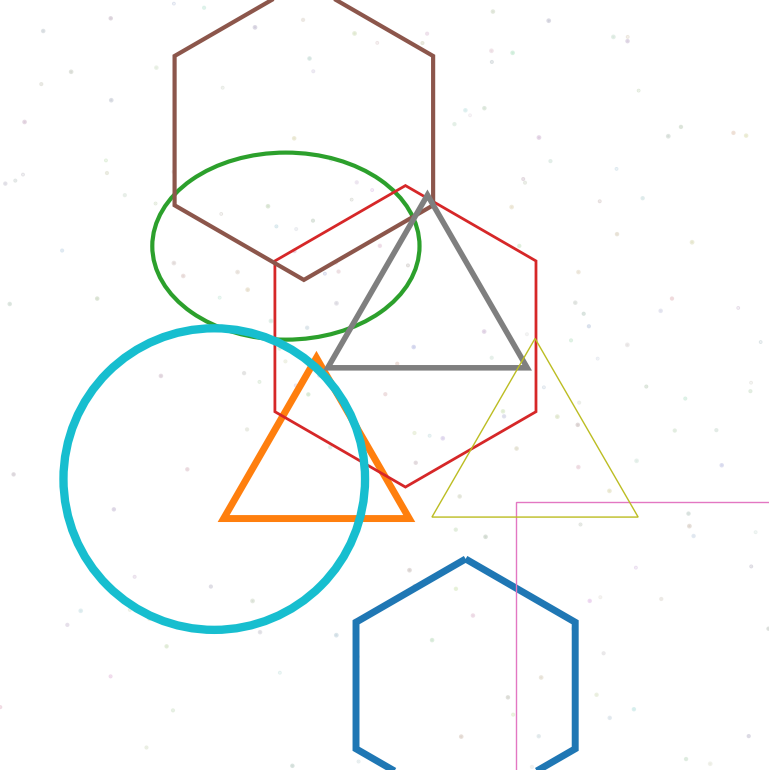[{"shape": "hexagon", "thickness": 2.5, "radius": 0.82, "center": [0.605, 0.11]}, {"shape": "triangle", "thickness": 2.5, "radius": 0.7, "center": [0.411, 0.396]}, {"shape": "oval", "thickness": 1.5, "radius": 0.87, "center": [0.371, 0.68]}, {"shape": "hexagon", "thickness": 1, "radius": 0.98, "center": [0.527, 0.563]}, {"shape": "hexagon", "thickness": 1.5, "radius": 0.97, "center": [0.395, 0.83]}, {"shape": "square", "thickness": 0.5, "radius": 0.89, "center": [0.847, 0.171]}, {"shape": "triangle", "thickness": 2, "radius": 0.75, "center": [0.555, 0.597]}, {"shape": "triangle", "thickness": 0.5, "radius": 0.77, "center": [0.695, 0.406]}, {"shape": "circle", "thickness": 3, "radius": 0.98, "center": [0.278, 0.378]}]